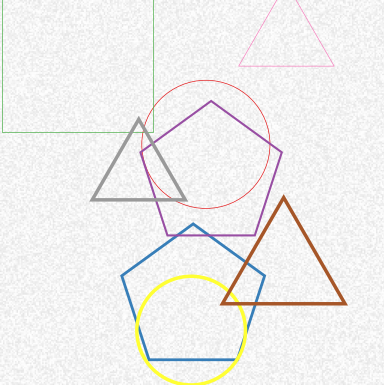[{"shape": "circle", "thickness": 0.5, "radius": 0.83, "center": [0.535, 0.625]}, {"shape": "pentagon", "thickness": 2, "radius": 0.98, "center": [0.502, 0.223]}, {"shape": "square", "thickness": 0.5, "radius": 0.98, "center": [0.202, 0.853]}, {"shape": "pentagon", "thickness": 1.5, "radius": 0.97, "center": [0.548, 0.545]}, {"shape": "circle", "thickness": 2.5, "radius": 0.71, "center": [0.496, 0.141]}, {"shape": "triangle", "thickness": 2.5, "radius": 0.92, "center": [0.737, 0.303]}, {"shape": "triangle", "thickness": 0.5, "radius": 0.72, "center": [0.744, 0.9]}, {"shape": "triangle", "thickness": 2.5, "radius": 0.7, "center": [0.36, 0.551]}]